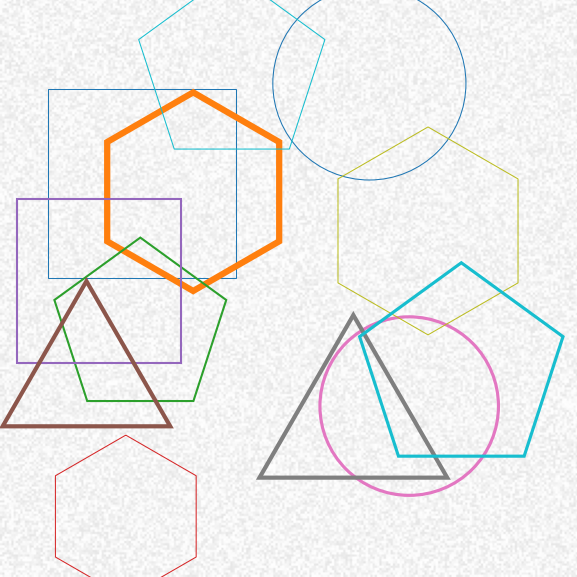[{"shape": "circle", "thickness": 0.5, "radius": 0.84, "center": [0.64, 0.855]}, {"shape": "square", "thickness": 0.5, "radius": 0.81, "center": [0.246, 0.681]}, {"shape": "hexagon", "thickness": 3, "radius": 0.86, "center": [0.335, 0.667]}, {"shape": "pentagon", "thickness": 1, "radius": 0.78, "center": [0.243, 0.431]}, {"shape": "hexagon", "thickness": 0.5, "radius": 0.7, "center": [0.218, 0.105]}, {"shape": "square", "thickness": 1, "radius": 0.71, "center": [0.172, 0.512]}, {"shape": "triangle", "thickness": 2, "radius": 0.84, "center": [0.15, 0.345]}, {"shape": "circle", "thickness": 1.5, "radius": 0.77, "center": [0.709, 0.296]}, {"shape": "triangle", "thickness": 2, "radius": 0.94, "center": [0.612, 0.266]}, {"shape": "hexagon", "thickness": 0.5, "radius": 0.9, "center": [0.741, 0.599]}, {"shape": "pentagon", "thickness": 1.5, "radius": 0.93, "center": [0.799, 0.359]}, {"shape": "pentagon", "thickness": 0.5, "radius": 0.85, "center": [0.401, 0.878]}]